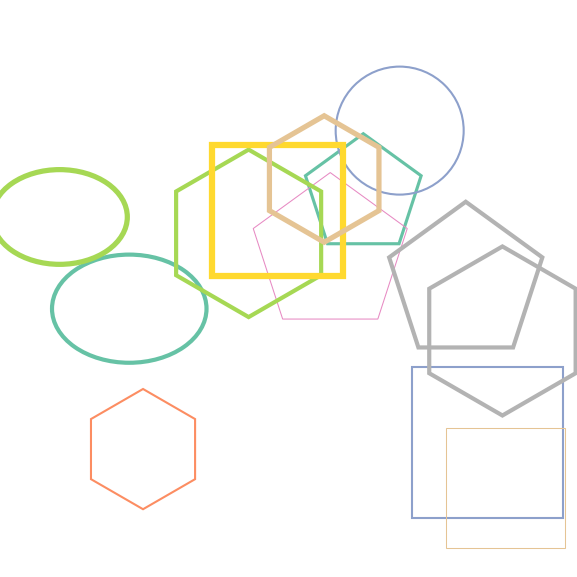[{"shape": "pentagon", "thickness": 1.5, "radius": 0.53, "center": [0.629, 0.662]}, {"shape": "oval", "thickness": 2, "radius": 0.67, "center": [0.224, 0.465]}, {"shape": "hexagon", "thickness": 1, "radius": 0.52, "center": [0.248, 0.221]}, {"shape": "square", "thickness": 1, "radius": 0.65, "center": [0.843, 0.234]}, {"shape": "circle", "thickness": 1, "radius": 0.55, "center": [0.692, 0.773]}, {"shape": "pentagon", "thickness": 0.5, "radius": 0.7, "center": [0.572, 0.56]}, {"shape": "oval", "thickness": 2.5, "radius": 0.59, "center": [0.103, 0.623]}, {"shape": "hexagon", "thickness": 2, "radius": 0.72, "center": [0.431, 0.595]}, {"shape": "square", "thickness": 3, "radius": 0.57, "center": [0.481, 0.634]}, {"shape": "hexagon", "thickness": 2.5, "radius": 0.55, "center": [0.561, 0.689]}, {"shape": "square", "thickness": 0.5, "radius": 0.52, "center": [0.875, 0.154]}, {"shape": "pentagon", "thickness": 2, "radius": 0.7, "center": [0.806, 0.51]}, {"shape": "hexagon", "thickness": 2, "radius": 0.73, "center": [0.87, 0.426]}]